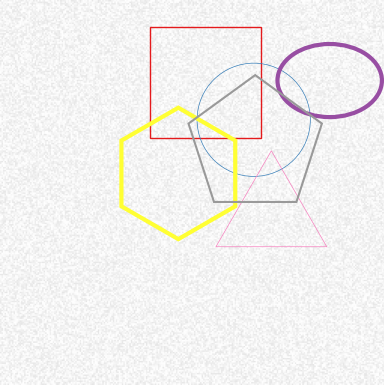[{"shape": "square", "thickness": 1, "radius": 0.72, "center": [0.534, 0.786]}, {"shape": "circle", "thickness": 0.5, "radius": 0.74, "center": [0.659, 0.689]}, {"shape": "oval", "thickness": 3, "radius": 0.68, "center": [0.856, 0.791]}, {"shape": "hexagon", "thickness": 3, "radius": 0.85, "center": [0.463, 0.55]}, {"shape": "triangle", "thickness": 0.5, "radius": 0.83, "center": [0.705, 0.442]}, {"shape": "pentagon", "thickness": 1.5, "radius": 0.91, "center": [0.663, 0.623]}]